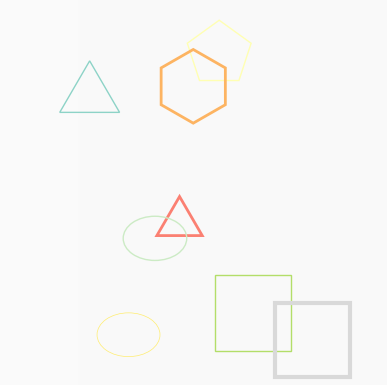[{"shape": "triangle", "thickness": 1, "radius": 0.45, "center": [0.231, 0.753]}, {"shape": "pentagon", "thickness": 1, "radius": 0.43, "center": [0.566, 0.861]}, {"shape": "triangle", "thickness": 2, "radius": 0.34, "center": [0.463, 0.422]}, {"shape": "hexagon", "thickness": 2, "radius": 0.48, "center": [0.499, 0.776]}, {"shape": "square", "thickness": 1, "radius": 0.49, "center": [0.652, 0.187]}, {"shape": "square", "thickness": 3, "radius": 0.49, "center": [0.807, 0.117]}, {"shape": "oval", "thickness": 1, "radius": 0.41, "center": [0.4, 0.381]}, {"shape": "oval", "thickness": 0.5, "radius": 0.41, "center": [0.332, 0.131]}]